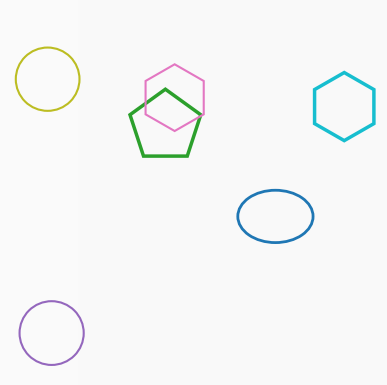[{"shape": "oval", "thickness": 2, "radius": 0.49, "center": [0.711, 0.438]}, {"shape": "pentagon", "thickness": 2.5, "radius": 0.48, "center": [0.427, 0.672]}, {"shape": "circle", "thickness": 1.5, "radius": 0.41, "center": [0.133, 0.135]}, {"shape": "hexagon", "thickness": 1.5, "radius": 0.43, "center": [0.451, 0.746]}, {"shape": "circle", "thickness": 1.5, "radius": 0.41, "center": [0.123, 0.794]}, {"shape": "hexagon", "thickness": 2.5, "radius": 0.44, "center": [0.888, 0.723]}]